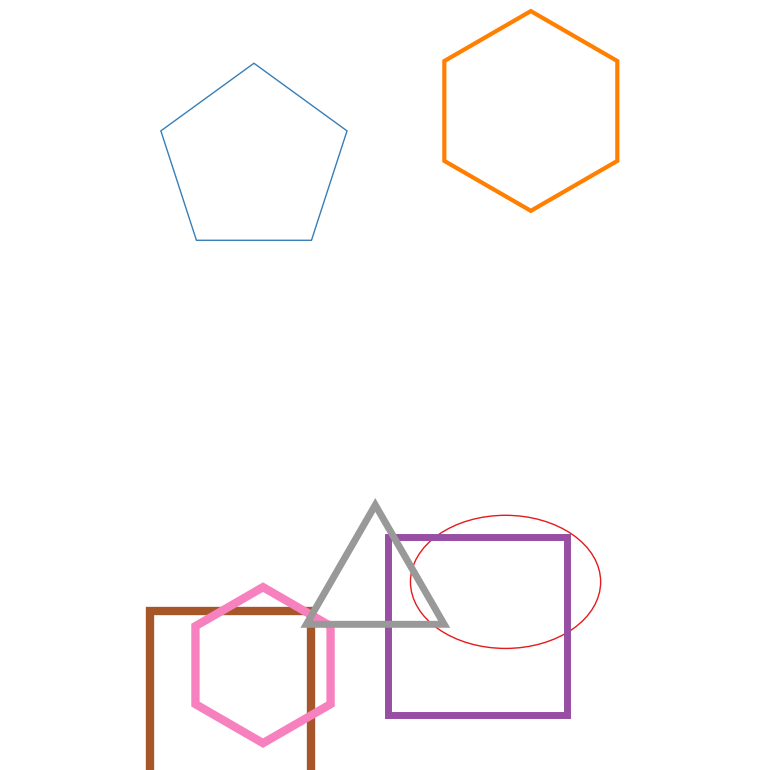[{"shape": "oval", "thickness": 0.5, "radius": 0.62, "center": [0.657, 0.244]}, {"shape": "pentagon", "thickness": 0.5, "radius": 0.64, "center": [0.33, 0.791]}, {"shape": "square", "thickness": 2.5, "radius": 0.58, "center": [0.62, 0.187]}, {"shape": "hexagon", "thickness": 1.5, "radius": 0.65, "center": [0.689, 0.856]}, {"shape": "square", "thickness": 3, "radius": 0.52, "center": [0.3, 0.102]}, {"shape": "hexagon", "thickness": 3, "radius": 0.51, "center": [0.342, 0.136]}, {"shape": "triangle", "thickness": 2.5, "radius": 0.52, "center": [0.487, 0.241]}]